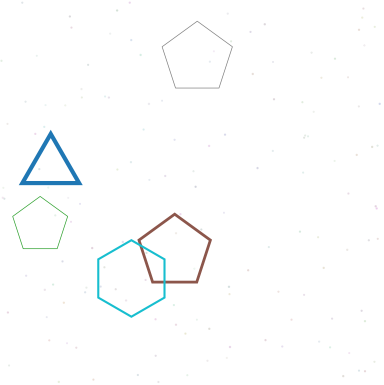[{"shape": "triangle", "thickness": 3, "radius": 0.43, "center": [0.132, 0.567]}, {"shape": "pentagon", "thickness": 0.5, "radius": 0.38, "center": [0.104, 0.415]}, {"shape": "pentagon", "thickness": 2, "radius": 0.49, "center": [0.454, 0.346]}, {"shape": "pentagon", "thickness": 0.5, "radius": 0.48, "center": [0.512, 0.849]}, {"shape": "hexagon", "thickness": 1.5, "radius": 0.5, "center": [0.341, 0.277]}]